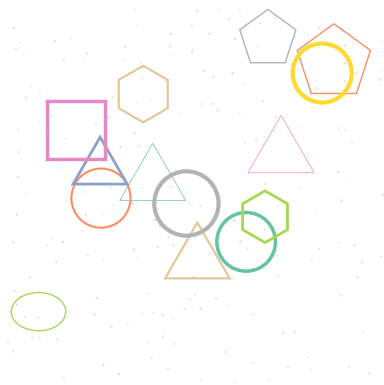[{"shape": "circle", "thickness": 2.5, "radius": 0.38, "center": [0.639, 0.372]}, {"shape": "triangle", "thickness": 0.5, "radius": 0.5, "center": [0.397, 0.529]}, {"shape": "pentagon", "thickness": 1, "radius": 0.5, "center": [0.867, 0.838]}, {"shape": "circle", "thickness": 1.5, "radius": 0.38, "center": [0.262, 0.485]}, {"shape": "triangle", "thickness": 2, "radius": 0.41, "center": [0.26, 0.563]}, {"shape": "triangle", "thickness": 0.5, "radius": 0.5, "center": [0.73, 0.601]}, {"shape": "square", "thickness": 2.5, "radius": 0.38, "center": [0.198, 0.662]}, {"shape": "oval", "thickness": 1, "radius": 0.35, "center": [0.1, 0.191]}, {"shape": "hexagon", "thickness": 2, "radius": 0.34, "center": [0.688, 0.437]}, {"shape": "circle", "thickness": 3, "radius": 0.38, "center": [0.837, 0.81]}, {"shape": "hexagon", "thickness": 1.5, "radius": 0.37, "center": [0.372, 0.756]}, {"shape": "triangle", "thickness": 1.5, "radius": 0.48, "center": [0.513, 0.325]}, {"shape": "pentagon", "thickness": 1, "radius": 0.38, "center": [0.696, 0.899]}, {"shape": "circle", "thickness": 3, "radius": 0.42, "center": [0.484, 0.471]}]